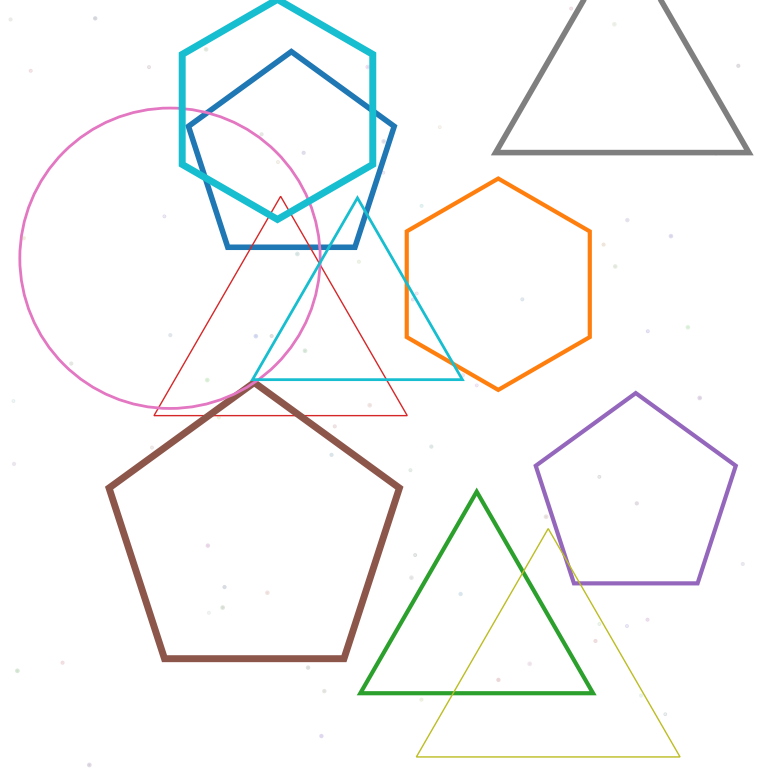[{"shape": "pentagon", "thickness": 2, "radius": 0.7, "center": [0.378, 0.793]}, {"shape": "hexagon", "thickness": 1.5, "radius": 0.69, "center": [0.647, 0.631]}, {"shape": "triangle", "thickness": 1.5, "radius": 0.87, "center": [0.619, 0.187]}, {"shape": "triangle", "thickness": 0.5, "radius": 0.95, "center": [0.364, 0.555]}, {"shape": "pentagon", "thickness": 1.5, "radius": 0.68, "center": [0.826, 0.353]}, {"shape": "pentagon", "thickness": 2.5, "radius": 0.99, "center": [0.33, 0.305]}, {"shape": "circle", "thickness": 1, "radius": 0.98, "center": [0.221, 0.665]}, {"shape": "triangle", "thickness": 2, "radius": 0.95, "center": [0.808, 0.897]}, {"shape": "triangle", "thickness": 0.5, "radius": 0.99, "center": [0.712, 0.116]}, {"shape": "hexagon", "thickness": 2.5, "radius": 0.71, "center": [0.36, 0.858]}, {"shape": "triangle", "thickness": 1, "radius": 0.79, "center": [0.464, 0.586]}]